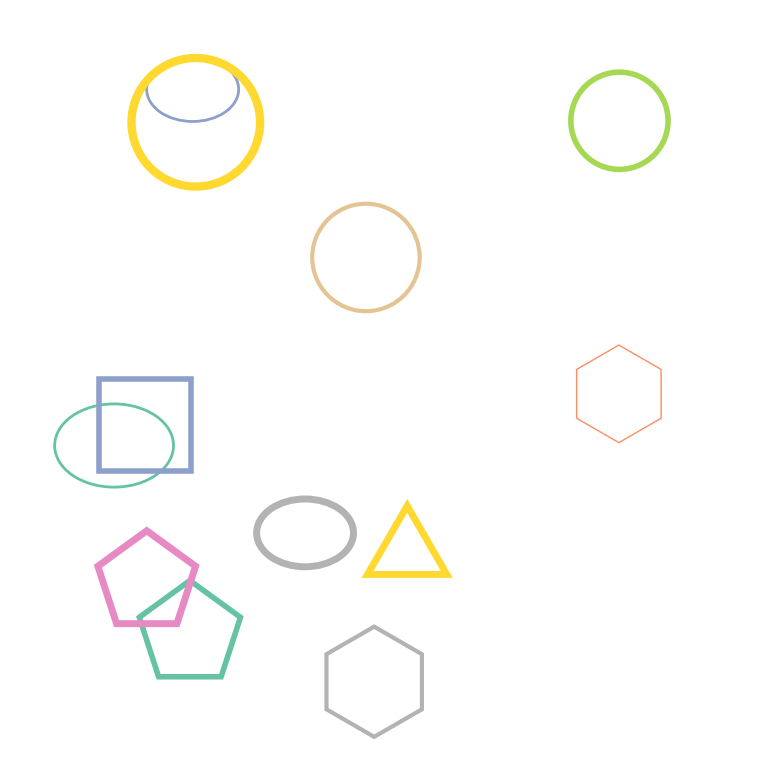[{"shape": "oval", "thickness": 1, "radius": 0.39, "center": [0.148, 0.421]}, {"shape": "pentagon", "thickness": 2, "radius": 0.35, "center": [0.247, 0.177]}, {"shape": "hexagon", "thickness": 0.5, "radius": 0.32, "center": [0.804, 0.489]}, {"shape": "oval", "thickness": 1, "radius": 0.3, "center": [0.25, 0.884]}, {"shape": "square", "thickness": 2, "radius": 0.3, "center": [0.188, 0.448]}, {"shape": "pentagon", "thickness": 2.5, "radius": 0.33, "center": [0.191, 0.244]}, {"shape": "circle", "thickness": 2, "radius": 0.32, "center": [0.804, 0.843]}, {"shape": "circle", "thickness": 3, "radius": 0.42, "center": [0.254, 0.841]}, {"shape": "triangle", "thickness": 2.5, "radius": 0.3, "center": [0.529, 0.284]}, {"shape": "circle", "thickness": 1.5, "radius": 0.35, "center": [0.475, 0.666]}, {"shape": "hexagon", "thickness": 1.5, "radius": 0.36, "center": [0.486, 0.115]}, {"shape": "oval", "thickness": 2.5, "radius": 0.31, "center": [0.396, 0.308]}]